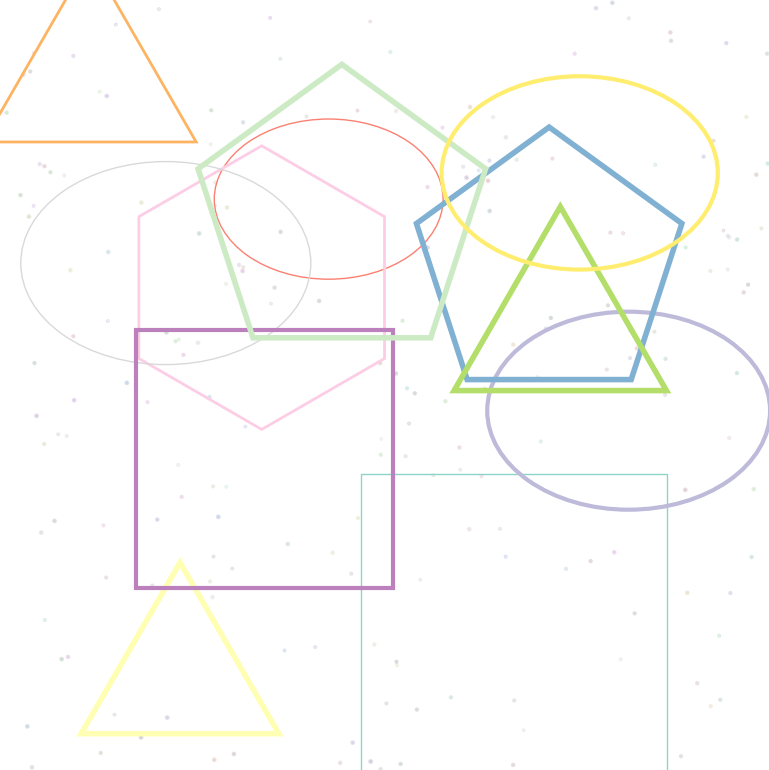[{"shape": "square", "thickness": 0.5, "radius": 0.99, "center": [0.667, 0.185]}, {"shape": "triangle", "thickness": 2, "radius": 0.74, "center": [0.234, 0.121]}, {"shape": "oval", "thickness": 1.5, "radius": 0.92, "center": [0.816, 0.467]}, {"shape": "oval", "thickness": 0.5, "radius": 0.74, "center": [0.427, 0.741]}, {"shape": "pentagon", "thickness": 2, "radius": 0.91, "center": [0.713, 0.654]}, {"shape": "triangle", "thickness": 1, "radius": 0.8, "center": [0.117, 0.895]}, {"shape": "triangle", "thickness": 2, "radius": 0.8, "center": [0.728, 0.572]}, {"shape": "hexagon", "thickness": 1, "radius": 0.92, "center": [0.34, 0.626]}, {"shape": "oval", "thickness": 0.5, "radius": 0.94, "center": [0.215, 0.658]}, {"shape": "square", "thickness": 1.5, "radius": 0.84, "center": [0.344, 0.404]}, {"shape": "pentagon", "thickness": 2, "radius": 0.98, "center": [0.444, 0.72]}, {"shape": "oval", "thickness": 1.5, "radius": 0.9, "center": [0.753, 0.775]}]